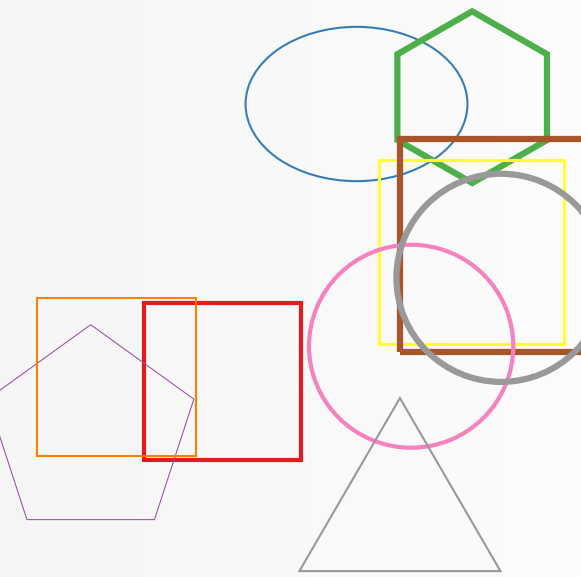[{"shape": "square", "thickness": 2, "radius": 0.68, "center": [0.383, 0.338]}, {"shape": "oval", "thickness": 1, "radius": 0.95, "center": [0.613, 0.819]}, {"shape": "hexagon", "thickness": 3, "radius": 0.74, "center": [0.812, 0.831]}, {"shape": "pentagon", "thickness": 0.5, "radius": 0.93, "center": [0.156, 0.25]}, {"shape": "square", "thickness": 1, "radius": 0.68, "center": [0.201, 0.347]}, {"shape": "square", "thickness": 1.5, "radius": 0.8, "center": [0.811, 0.562]}, {"shape": "square", "thickness": 3, "radius": 0.92, "center": [0.873, 0.574]}, {"shape": "circle", "thickness": 2, "radius": 0.88, "center": [0.707, 0.4]}, {"shape": "triangle", "thickness": 1, "radius": 1.0, "center": [0.688, 0.11]}, {"shape": "circle", "thickness": 3, "radius": 0.9, "center": [0.862, 0.518]}]